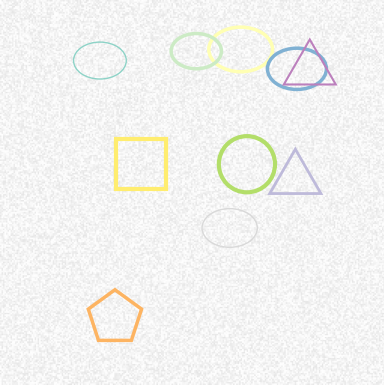[{"shape": "oval", "thickness": 1, "radius": 0.34, "center": [0.26, 0.843]}, {"shape": "oval", "thickness": 2.5, "radius": 0.41, "center": [0.625, 0.872]}, {"shape": "triangle", "thickness": 2, "radius": 0.38, "center": [0.767, 0.536]}, {"shape": "oval", "thickness": 2.5, "radius": 0.38, "center": [0.771, 0.821]}, {"shape": "pentagon", "thickness": 2.5, "radius": 0.36, "center": [0.299, 0.175]}, {"shape": "circle", "thickness": 3, "radius": 0.36, "center": [0.641, 0.573]}, {"shape": "oval", "thickness": 1, "radius": 0.36, "center": [0.597, 0.408]}, {"shape": "triangle", "thickness": 1.5, "radius": 0.39, "center": [0.805, 0.82]}, {"shape": "oval", "thickness": 2.5, "radius": 0.33, "center": [0.51, 0.867]}, {"shape": "square", "thickness": 3, "radius": 0.32, "center": [0.366, 0.575]}]